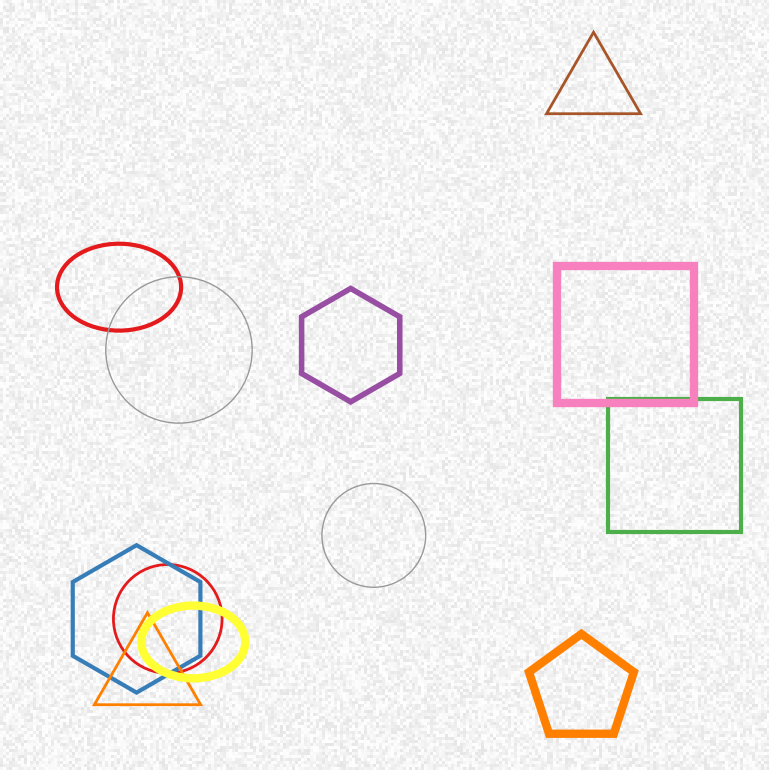[{"shape": "oval", "thickness": 1.5, "radius": 0.4, "center": [0.155, 0.627]}, {"shape": "circle", "thickness": 1, "radius": 0.35, "center": [0.218, 0.196]}, {"shape": "hexagon", "thickness": 1.5, "radius": 0.48, "center": [0.177, 0.196]}, {"shape": "square", "thickness": 1.5, "radius": 0.43, "center": [0.876, 0.395]}, {"shape": "hexagon", "thickness": 2, "radius": 0.37, "center": [0.455, 0.552]}, {"shape": "triangle", "thickness": 1, "radius": 0.4, "center": [0.192, 0.125]}, {"shape": "pentagon", "thickness": 3, "radius": 0.36, "center": [0.755, 0.105]}, {"shape": "oval", "thickness": 3, "radius": 0.34, "center": [0.251, 0.166]}, {"shape": "triangle", "thickness": 1, "radius": 0.35, "center": [0.771, 0.888]}, {"shape": "square", "thickness": 3, "radius": 0.44, "center": [0.812, 0.566]}, {"shape": "circle", "thickness": 0.5, "radius": 0.48, "center": [0.232, 0.546]}, {"shape": "circle", "thickness": 0.5, "radius": 0.34, "center": [0.485, 0.305]}]